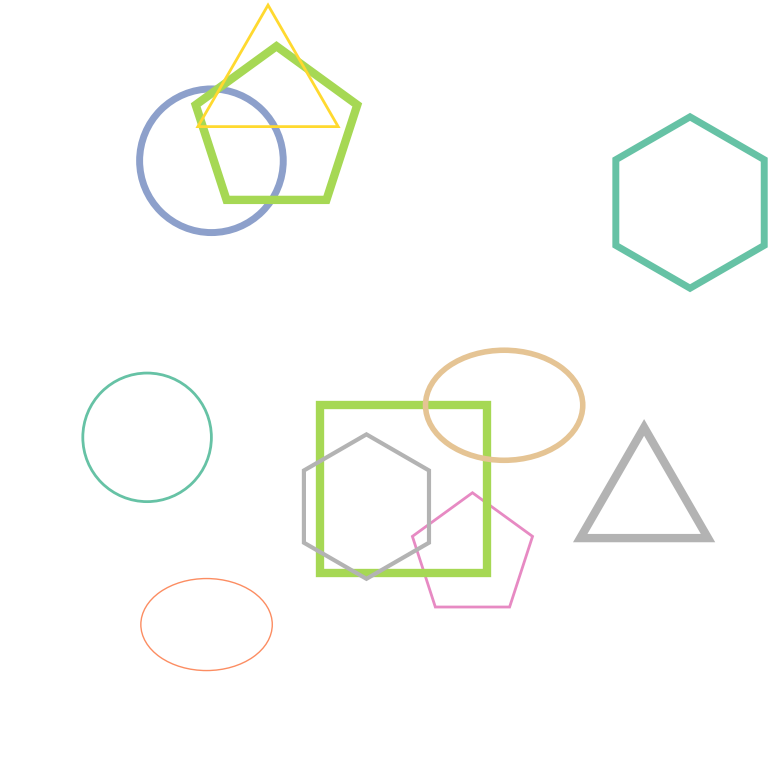[{"shape": "hexagon", "thickness": 2.5, "radius": 0.56, "center": [0.896, 0.737]}, {"shape": "circle", "thickness": 1, "radius": 0.42, "center": [0.191, 0.432]}, {"shape": "oval", "thickness": 0.5, "radius": 0.43, "center": [0.268, 0.189]}, {"shape": "circle", "thickness": 2.5, "radius": 0.47, "center": [0.275, 0.791]}, {"shape": "pentagon", "thickness": 1, "radius": 0.41, "center": [0.614, 0.278]}, {"shape": "pentagon", "thickness": 3, "radius": 0.55, "center": [0.359, 0.83]}, {"shape": "square", "thickness": 3, "radius": 0.55, "center": [0.524, 0.364]}, {"shape": "triangle", "thickness": 1, "radius": 0.53, "center": [0.348, 0.888]}, {"shape": "oval", "thickness": 2, "radius": 0.51, "center": [0.655, 0.474]}, {"shape": "triangle", "thickness": 3, "radius": 0.48, "center": [0.837, 0.349]}, {"shape": "hexagon", "thickness": 1.5, "radius": 0.47, "center": [0.476, 0.342]}]